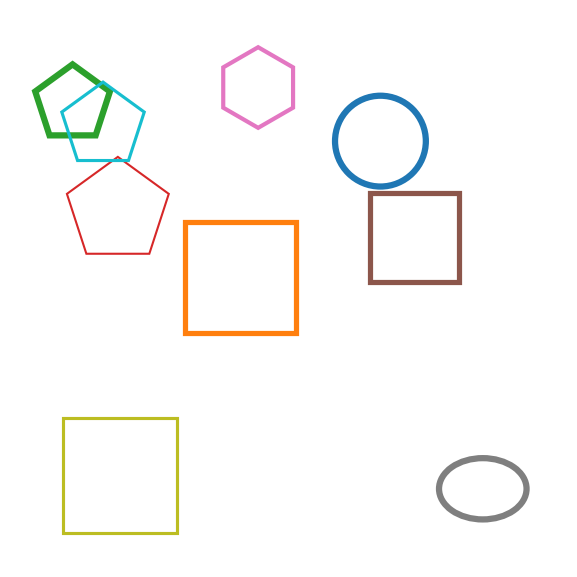[{"shape": "circle", "thickness": 3, "radius": 0.39, "center": [0.659, 0.755]}, {"shape": "square", "thickness": 2.5, "radius": 0.48, "center": [0.416, 0.519]}, {"shape": "pentagon", "thickness": 3, "radius": 0.34, "center": [0.126, 0.82]}, {"shape": "pentagon", "thickness": 1, "radius": 0.46, "center": [0.204, 0.635]}, {"shape": "square", "thickness": 2.5, "radius": 0.39, "center": [0.718, 0.588]}, {"shape": "hexagon", "thickness": 2, "radius": 0.35, "center": [0.447, 0.848]}, {"shape": "oval", "thickness": 3, "radius": 0.38, "center": [0.836, 0.153]}, {"shape": "square", "thickness": 1.5, "radius": 0.49, "center": [0.208, 0.176]}, {"shape": "pentagon", "thickness": 1.5, "radius": 0.38, "center": [0.178, 0.782]}]